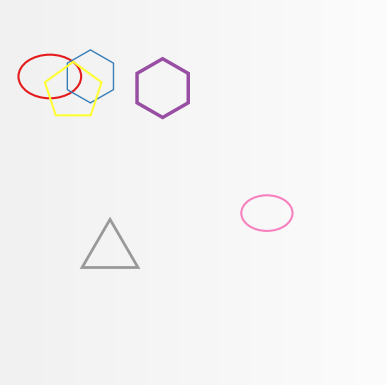[{"shape": "oval", "thickness": 1.5, "radius": 0.4, "center": [0.129, 0.801]}, {"shape": "hexagon", "thickness": 1, "radius": 0.34, "center": [0.233, 0.802]}, {"shape": "hexagon", "thickness": 2.5, "radius": 0.38, "center": [0.42, 0.771]}, {"shape": "pentagon", "thickness": 1.5, "radius": 0.38, "center": [0.189, 0.763]}, {"shape": "oval", "thickness": 1.5, "radius": 0.33, "center": [0.689, 0.446]}, {"shape": "triangle", "thickness": 2, "radius": 0.42, "center": [0.284, 0.347]}]